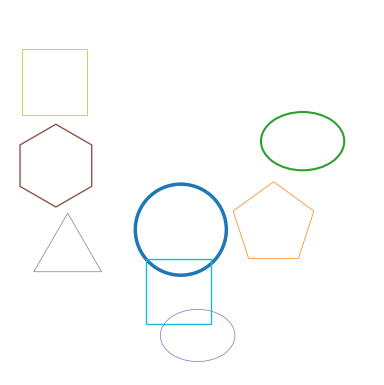[{"shape": "circle", "thickness": 2.5, "radius": 0.59, "center": [0.47, 0.403]}, {"shape": "pentagon", "thickness": 0.5, "radius": 0.55, "center": [0.71, 0.418]}, {"shape": "oval", "thickness": 1.5, "radius": 0.54, "center": [0.786, 0.633]}, {"shape": "oval", "thickness": 0.5, "radius": 0.48, "center": [0.513, 0.129]}, {"shape": "hexagon", "thickness": 1, "radius": 0.54, "center": [0.145, 0.57]}, {"shape": "triangle", "thickness": 0.5, "radius": 0.51, "center": [0.176, 0.345]}, {"shape": "square", "thickness": 0.5, "radius": 0.42, "center": [0.142, 0.787]}, {"shape": "square", "thickness": 1, "radius": 0.42, "center": [0.464, 0.244]}]